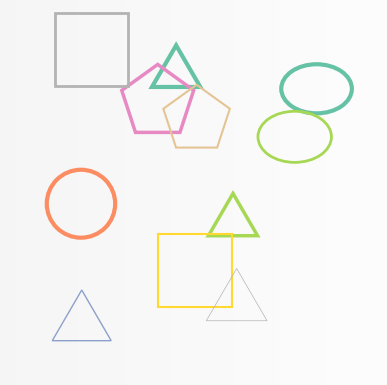[{"shape": "triangle", "thickness": 3, "radius": 0.36, "center": [0.455, 0.81]}, {"shape": "oval", "thickness": 3, "radius": 0.46, "center": [0.817, 0.769]}, {"shape": "circle", "thickness": 3, "radius": 0.44, "center": [0.209, 0.471]}, {"shape": "triangle", "thickness": 1, "radius": 0.44, "center": [0.211, 0.159]}, {"shape": "pentagon", "thickness": 2.5, "radius": 0.49, "center": [0.407, 0.735]}, {"shape": "oval", "thickness": 2, "radius": 0.47, "center": [0.761, 0.645]}, {"shape": "triangle", "thickness": 2.5, "radius": 0.37, "center": [0.601, 0.424]}, {"shape": "square", "thickness": 1.5, "radius": 0.47, "center": [0.503, 0.296]}, {"shape": "pentagon", "thickness": 1.5, "radius": 0.45, "center": [0.507, 0.69]}, {"shape": "square", "thickness": 2, "radius": 0.47, "center": [0.235, 0.872]}, {"shape": "triangle", "thickness": 0.5, "radius": 0.45, "center": [0.611, 0.212]}]